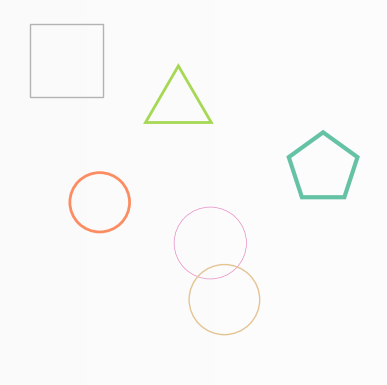[{"shape": "pentagon", "thickness": 3, "radius": 0.47, "center": [0.834, 0.563]}, {"shape": "circle", "thickness": 2, "radius": 0.39, "center": [0.257, 0.475]}, {"shape": "circle", "thickness": 0.5, "radius": 0.47, "center": [0.543, 0.369]}, {"shape": "triangle", "thickness": 2, "radius": 0.49, "center": [0.46, 0.731]}, {"shape": "circle", "thickness": 1, "radius": 0.46, "center": [0.579, 0.222]}, {"shape": "square", "thickness": 1, "radius": 0.47, "center": [0.172, 0.843]}]